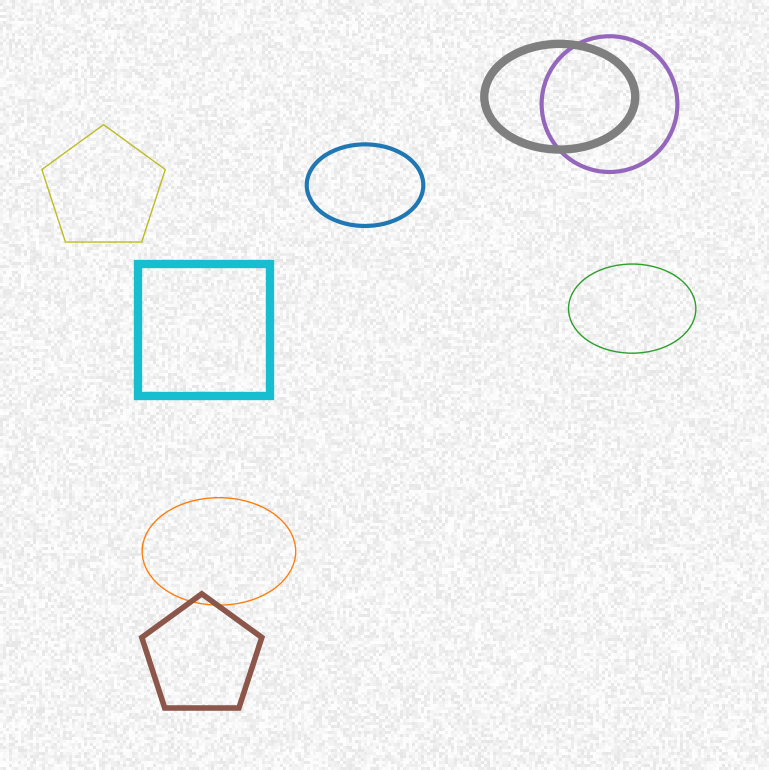[{"shape": "oval", "thickness": 1.5, "radius": 0.38, "center": [0.474, 0.76]}, {"shape": "oval", "thickness": 0.5, "radius": 0.5, "center": [0.284, 0.284]}, {"shape": "oval", "thickness": 0.5, "radius": 0.41, "center": [0.821, 0.599]}, {"shape": "circle", "thickness": 1.5, "radius": 0.44, "center": [0.792, 0.865]}, {"shape": "pentagon", "thickness": 2, "radius": 0.41, "center": [0.262, 0.147]}, {"shape": "oval", "thickness": 3, "radius": 0.49, "center": [0.727, 0.874]}, {"shape": "pentagon", "thickness": 0.5, "radius": 0.42, "center": [0.135, 0.754]}, {"shape": "square", "thickness": 3, "radius": 0.43, "center": [0.265, 0.571]}]